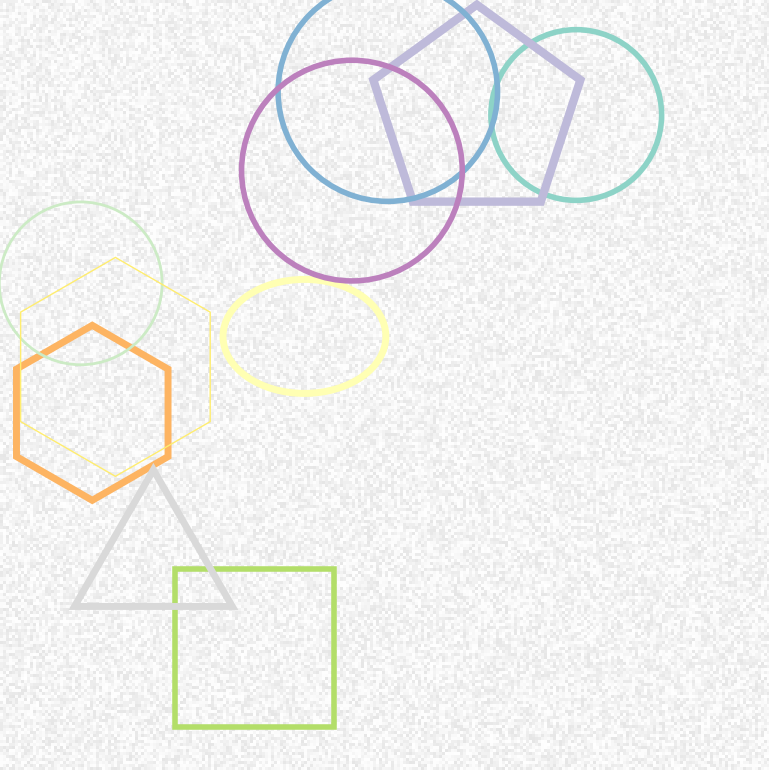[{"shape": "circle", "thickness": 2, "radius": 0.55, "center": [0.748, 0.851]}, {"shape": "oval", "thickness": 2.5, "radius": 0.53, "center": [0.395, 0.563]}, {"shape": "pentagon", "thickness": 3, "radius": 0.71, "center": [0.619, 0.853]}, {"shape": "circle", "thickness": 2, "radius": 0.71, "center": [0.504, 0.881]}, {"shape": "hexagon", "thickness": 2.5, "radius": 0.57, "center": [0.12, 0.464]}, {"shape": "square", "thickness": 2, "radius": 0.51, "center": [0.33, 0.158]}, {"shape": "triangle", "thickness": 2.5, "radius": 0.59, "center": [0.199, 0.272]}, {"shape": "circle", "thickness": 2, "radius": 0.72, "center": [0.457, 0.778]}, {"shape": "circle", "thickness": 1, "radius": 0.53, "center": [0.105, 0.632]}, {"shape": "hexagon", "thickness": 0.5, "radius": 0.71, "center": [0.15, 0.524]}]